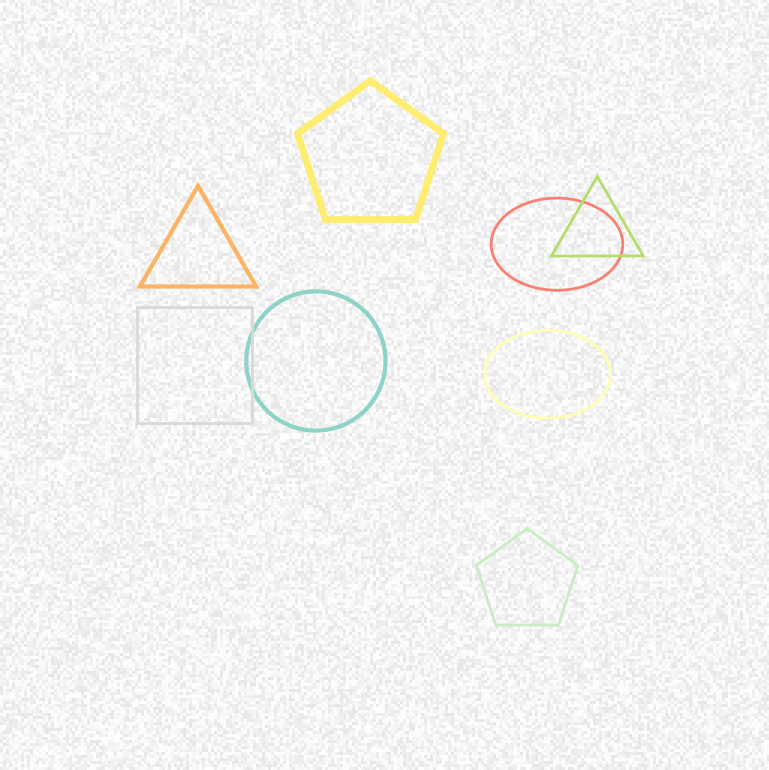[{"shape": "circle", "thickness": 1.5, "radius": 0.45, "center": [0.41, 0.531]}, {"shape": "oval", "thickness": 1, "radius": 0.41, "center": [0.711, 0.514]}, {"shape": "oval", "thickness": 1, "radius": 0.43, "center": [0.723, 0.683]}, {"shape": "triangle", "thickness": 1.5, "radius": 0.44, "center": [0.257, 0.671]}, {"shape": "triangle", "thickness": 1, "radius": 0.34, "center": [0.776, 0.702]}, {"shape": "square", "thickness": 1, "radius": 0.38, "center": [0.252, 0.526]}, {"shape": "pentagon", "thickness": 1, "radius": 0.35, "center": [0.685, 0.244]}, {"shape": "pentagon", "thickness": 2.5, "radius": 0.5, "center": [0.481, 0.796]}]